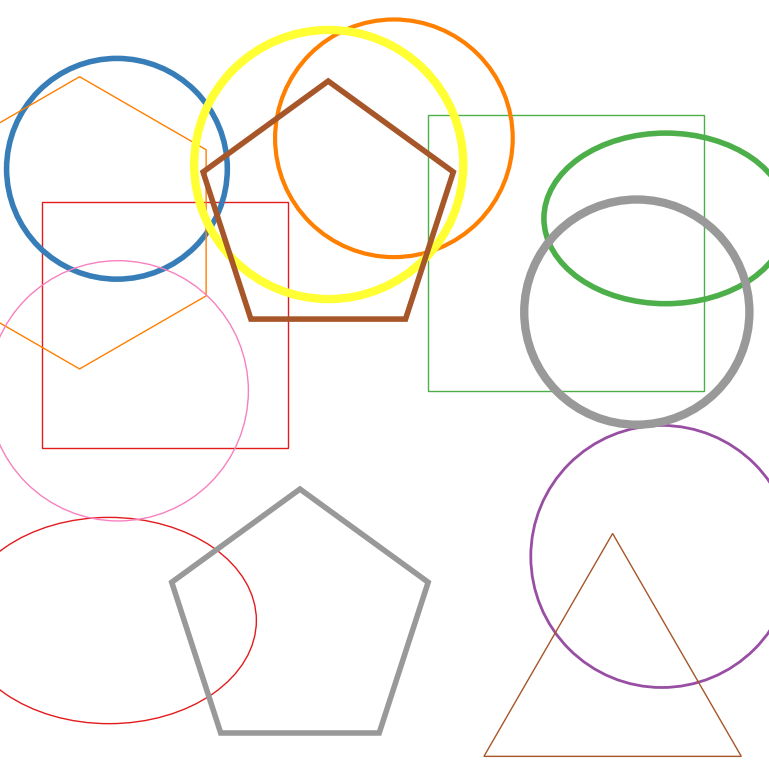[{"shape": "oval", "thickness": 0.5, "radius": 0.96, "center": [0.142, 0.194]}, {"shape": "square", "thickness": 0.5, "radius": 0.8, "center": [0.214, 0.578]}, {"shape": "circle", "thickness": 2, "radius": 0.72, "center": [0.152, 0.781]}, {"shape": "square", "thickness": 0.5, "radius": 0.89, "center": [0.735, 0.672]}, {"shape": "oval", "thickness": 2, "radius": 0.79, "center": [0.865, 0.716]}, {"shape": "circle", "thickness": 1, "radius": 0.85, "center": [0.86, 0.277]}, {"shape": "hexagon", "thickness": 0.5, "radius": 0.95, "center": [0.103, 0.711]}, {"shape": "circle", "thickness": 1.5, "radius": 0.77, "center": [0.512, 0.82]}, {"shape": "circle", "thickness": 3, "radius": 0.87, "center": [0.427, 0.786]}, {"shape": "pentagon", "thickness": 2, "radius": 0.85, "center": [0.426, 0.724]}, {"shape": "triangle", "thickness": 0.5, "radius": 0.96, "center": [0.796, 0.114]}, {"shape": "circle", "thickness": 0.5, "radius": 0.84, "center": [0.154, 0.492]}, {"shape": "pentagon", "thickness": 2, "radius": 0.88, "center": [0.39, 0.19]}, {"shape": "circle", "thickness": 3, "radius": 0.73, "center": [0.827, 0.595]}]